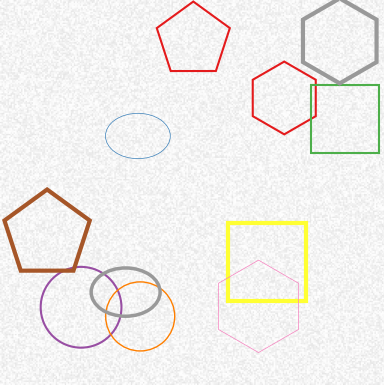[{"shape": "hexagon", "thickness": 1.5, "radius": 0.47, "center": [0.738, 0.746]}, {"shape": "pentagon", "thickness": 1.5, "radius": 0.5, "center": [0.502, 0.896]}, {"shape": "oval", "thickness": 0.5, "radius": 0.42, "center": [0.358, 0.647]}, {"shape": "square", "thickness": 1.5, "radius": 0.44, "center": [0.896, 0.69]}, {"shape": "circle", "thickness": 1.5, "radius": 0.52, "center": [0.211, 0.202]}, {"shape": "circle", "thickness": 1, "radius": 0.45, "center": [0.364, 0.178]}, {"shape": "square", "thickness": 3, "radius": 0.51, "center": [0.693, 0.32]}, {"shape": "pentagon", "thickness": 3, "radius": 0.58, "center": [0.122, 0.391]}, {"shape": "hexagon", "thickness": 0.5, "radius": 0.6, "center": [0.671, 0.204]}, {"shape": "oval", "thickness": 2.5, "radius": 0.45, "center": [0.326, 0.241]}, {"shape": "hexagon", "thickness": 3, "radius": 0.55, "center": [0.882, 0.894]}]